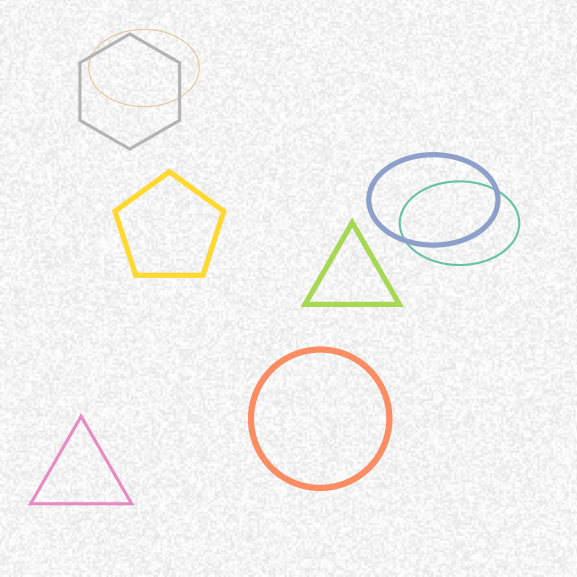[{"shape": "oval", "thickness": 1, "radius": 0.52, "center": [0.796, 0.613]}, {"shape": "circle", "thickness": 3, "radius": 0.6, "center": [0.554, 0.274]}, {"shape": "oval", "thickness": 2.5, "radius": 0.56, "center": [0.75, 0.653]}, {"shape": "triangle", "thickness": 1.5, "radius": 0.5, "center": [0.141, 0.177]}, {"shape": "triangle", "thickness": 2.5, "radius": 0.47, "center": [0.61, 0.519]}, {"shape": "pentagon", "thickness": 2.5, "radius": 0.5, "center": [0.293, 0.603]}, {"shape": "oval", "thickness": 0.5, "radius": 0.48, "center": [0.249, 0.881]}, {"shape": "hexagon", "thickness": 1.5, "radius": 0.5, "center": [0.225, 0.841]}]